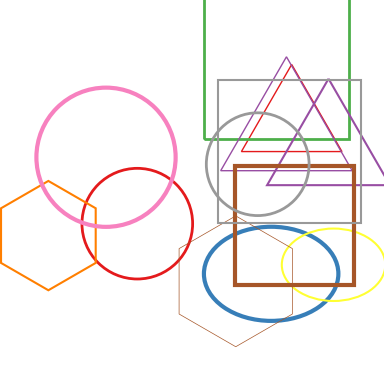[{"shape": "triangle", "thickness": 1, "radius": 0.75, "center": [0.758, 0.682]}, {"shape": "circle", "thickness": 2, "radius": 0.72, "center": [0.357, 0.419]}, {"shape": "oval", "thickness": 3, "radius": 0.87, "center": [0.704, 0.289]}, {"shape": "square", "thickness": 2, "radius": 0.94, "center": [0.718, 0.828]}, {"shape": "triangle", "thickness": 1, "radius": 0.99, "center": [0.744, 0.655]}, {"shape": "triangle", "thickness": 1.5, "radius": 0.92, "center": [0.853, 0.611]}, {"shape": "hexagon", "thickness": 1.5, "radius": 0.71, "center": [0.126, 0.388]}, {"shape": "oval", "thickness": 1.5, "radius": 0.67, "center": [0.866, 0.312]}, {"shape": "square", "thickness": 3, "radius": 0.77, "center": [0.764, 0.415]}, {"shape": "hexagon", "thickness": 0.5, "radius": 0.85, "center": [0.612, 0.269]}, {"shape": "circle", "thickness": 3, "radius": 0.9, "center": [0.275, 0.592]}, {"shape": "square", "thickness": 1.5, "radius": 0.93, "center": [0.752, 0.606]}, {"shape": "circle", "thickness": 2, "radius": 0.67, "center": [0.669, 0.574]}]